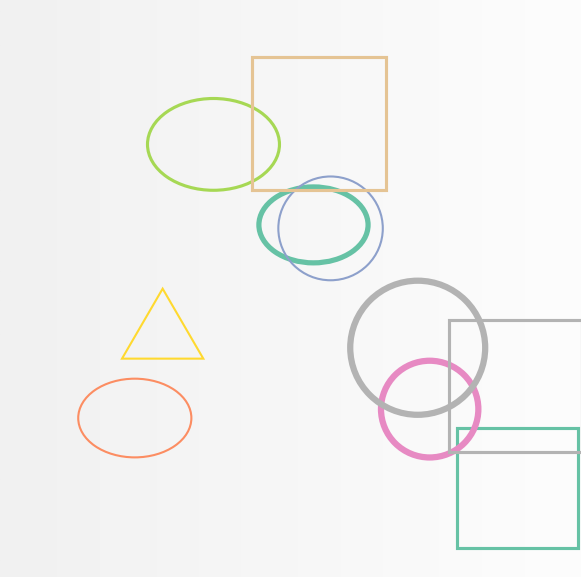[{"shape": "square", "thickness": 1.5, "radius": 0.52, "center": [0.89, 0.154]}, {"shape": "oval", "thickness": 2.5, "radius": 0.47, "center": [0.539, 0.61]}, {"shape": "oval", "thickness": 1, "radius": 0.49, "center": [0.232, 0.275]}, {"shape": "circle", "thickness": 1, "radius": 0.45, "center": [0.569, 0.604]}, {"shape": "circle", "thickness": 3, "radius": 0.42, "center": [0.739, 0.291]}, {"shape": "oval", "thickness": 1.5, "radius": 0.57, "center": [0.367, 0.749]}, {"shape": "triangle", "thickness": 1, "radius": 0.4, "center": [0.28, 0.418]}, {"shape": "square", "thickness": 1.5, "radius": 0.57, "center": [0.549, 0.786]}, {"shape": "square", "thickness": 1.5, "radius": 0.57, "center": [0.887, 0.331]}, {"shape": "circle", "thickness": 3, "radius": 0.58, "center": [0.719, 0.397]}]